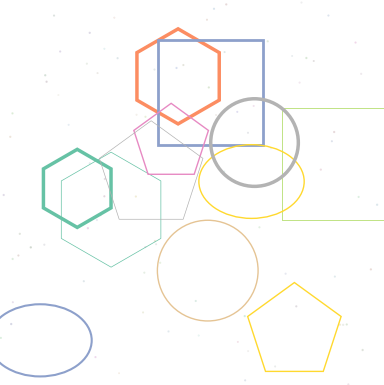[{"shape": "hexagon", "thickness": 0.5, "radius": 0.75, "center": [0.289, 0.455]}, {"shape": "hexagon", "thickness": 2.5, "radius": 0.51, "center": [0.201, 0.511]}, {"shape": "hexagon", "thickness": 2.5, "radius": 0.62, "center": [0.463, 0.802]}, {"shape": "square", "thickness": 2, "radius": 0.68, "center": [0.547, 0.759]}, {"shape": "oval", "thickness": 1.5, "radius": 0.67, "center": [0.104, 0.116]}, {"shape": "pentagon", "thickness": 1, "radius": 0.51, "center": [0.445, 0.63]}, {"shape": "square", "thickness": 0.5, "radius": 0.73, "center": [0.878, 0.575]}, {"shape": "pentagon", "thickness": 1, "radius": 0.64, "center": [0.765, 0.139]}, {"shape": "oval", "thickness": 1, "radius": 0.68, "center": [0.653, 0.528]}, {"shape": "circle", "thickness": 1, "radius": 0.65, "center": [0.54, 0.297]}, {"shape": "pentagon", "thickness": 0.5, "radius": 0.71, "center": [0.393, 0.545]}, {"shape": "circle", "thickness": 2.5, "radius": 0.57, "center": [0.661, 0.63]}]